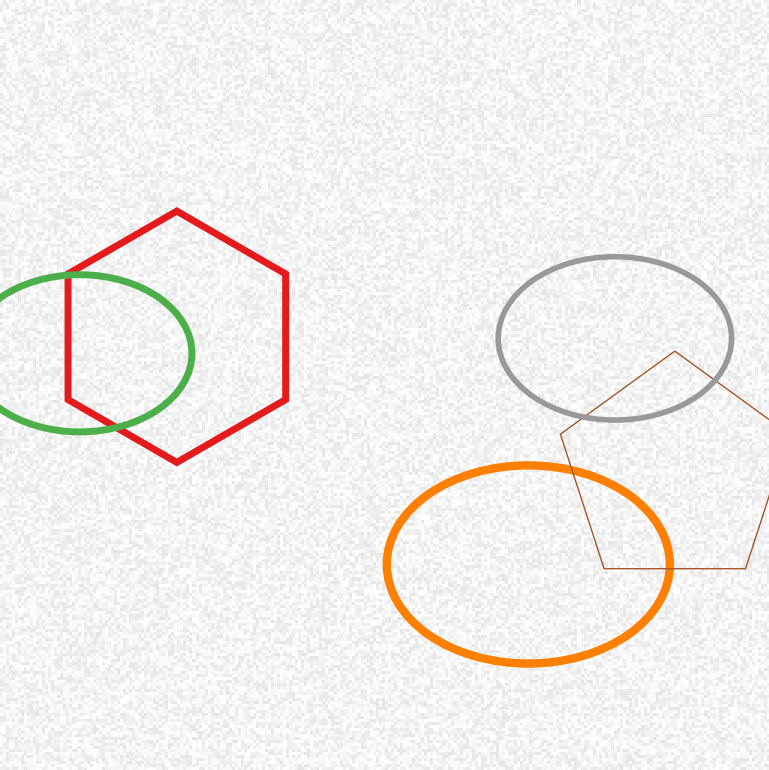[{"shape": "hexagon", "thickness": 2.5, "radius": 0.82, "center": [0.23, 0.563]}, {"shape": "oval", "thickness": 2.5, "radius": 0.73, "center": [0.103, 0.541]}, {"shape": "oval", "thickness": 3, "radius": 0.92, "center": [0.686, 0.267]}, {"shape": "pentagon", "thickness": 0.5, "radius": 0.78, "center": [0.876, 0.388]}, {"shape": "oval", "thickness": 2, "radius": 0.76, "center": [0.799, 0.561]}]